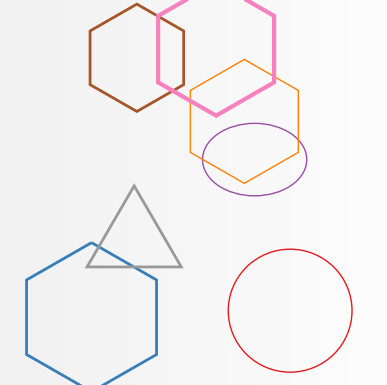[{"shape": "circle", "thickness": 1, "radius": 0.8, "center": [0.749, 0.193]}, {"shape": "hexagon", "thickness": 2, "radius": 0.97, "center": [0.236, 0.176]}, {"shape": "oval", "thickness": 1, "radius": 0.67, "center": [0.657, 0.585]}, {"shape": "hexagon", "thickness": 1, "radius": 0.8, "center": [0.631, 0.685]}, {"shape": "hexagon", "thickness": 2, "radius": 0.7, "center": [0.353, 0.85]}, {"shape": "hexagon", "thickness": 3, "radius": 0.86, "center": [0.558, 0.872]}, {"shape": "triangle", "thickness": 2, "radius": 0.7, "center": [0.346, 0.377]}]